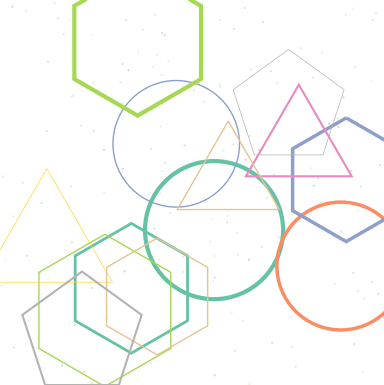[{"shape": "hexagon", "thickness": 2, "radius": 0.84, "center": [0.341, 0.251]}, {"shape": "circle", "thickness": 3, "radius": 0.9, "center": [0.556, 0.402]}, {"shape": "circle", "thickness": 2.5, "radius": 0.83, "center": [0.885, 0.309]}, {"shape": "hexagon", "thickness": 2.5, "radius": 0.8, "center": [0.899, 0.533]}, {"shape": "circle", "thickness": 1, "radius": 0.82, "center": [0.458, 0.626]}, {"shape": "triangle", "thickness": 1.5, "radius": 0.79, "center": [0.776, 0.621]}, {"shape": "hexagon", "thickness": 1, "radius": 0.99, "center": [0.272, 0.194]}, {"shape": "hexagon", "thickness": 3, "radius": 0.95, "center": [0.358, 0.89]}, {"shape": "triangle", "thickness": 0.5, "radius": 0.98, "center": [0.122, 0.365]}, {"shape": "triangle", "thickness": 1, "radius": 0.77, "center": [0.593, 0.532]}, {"shape": "hexagon", "thickness": 1, "radius": 0.76, "center": [0.408, 0.23]}, {"shape": "pentagon", "thickness": 0.5, "radius": 0.76, "center": [0.75, 0.72]}, {"shape": "pentagon", "thickness": 1.5, "radius": 0.81, "center": [0.213, 0.132]}]